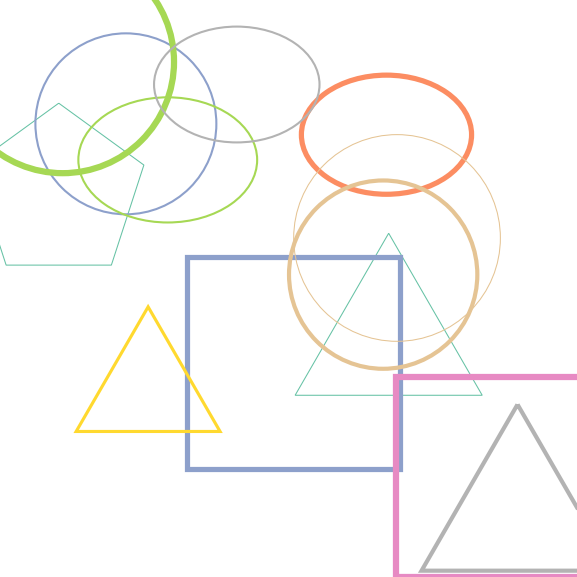[{"shape": "triangle", "thickness": 0.5, "radius": 0.94, "center": [0.673, 0.408]}, {"shape": "pentagon", "thickness": 0.5, "radius": 0.77, "center": [0.102, 0.665]}, {"shape": "oval", "thickness": 2.5, "radius": 0.74, "center": [0.669, 0.766]}, {"shape": "square", "thickness": 2.5, "radius": 0.92, "center": [0.509, 0.371]}, {"shape": "circle", "thickness": 1, "radius": 0.78, "center": [0.218, 0.785]}, {"shape": "square", "thickness": 3, "radius": 0.87, "center": [0.859, 0.173]}, {"shape": "oval", "thickness": 1, "radius": 0.77, "center": [0.29, 0.722]}, {"shape": "circle", "thickness": 3, "radius": 0.96, "center": [0.108, 0.892]}, {"shape": "triangle", "thickness": 1.5, "radius": 0.72, "center": [0.256, 0.324]}, {"shape": "circle", "thickness": 0.5, "radius": 0.89, "center": [0.688, 0.587]}, {"shape": "circle", "thickness": 2, "radius": 0.82, "center": [0.663, 0.524]}, {"shape": "oval", "thickness": 1, "radius": 0.72, "center": [0.41, 0.853]}, {"shape": "triangle", "thickness": 2, "radius": 0.96, "center": [0.896, 0.107]}]